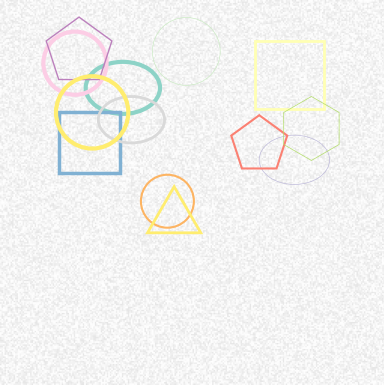[{"shape": "oval", "thickness": 3, "radius": 0.48, "center": [0.319, 0.772]}, {"shape": "square", "thickness": 2, "radius": 0.45, "center": [0.752, 0.805]}, {"shape": "oval", "thickness": 0.5, "radius": 0.46, "center": [0.765, 0.585]}, {"shape": "pentagon", "thickness": 1.5, "radius": 0.38, "center": [0.673, 0.624]}, {"shape": "square", "thickness": 2.5, "radius": 0.39, "center": [0.232, 0.631]}, {"shape": "circle", "thickness": 1.5, "radius": 0.34, "center": [0.435, 0.477]}, {"shape": "hexagon", "thickness": 0.5, "radius": 0.42, "center": [0.809, 0.666]}, {"shape": "circle", "thickness": 3, "radius": 0.41, "center": [0.195, 0.836]}, {"shape": "oval", "thickness": 2, "radius": 0.43, "center": [0.341, 0.689]}, {"shape": "pentagon", "thickness": 1, "radius": 0.45, "center": [0.205, 0.866]}, {"shape": "circle", "thickness": 0.5, "radius": 0.44, "center": [0.484, 0.866]}, {"shape": "circle", "thickness": 3, "radius": 0.47, "center": [0.239, 0.708]}, {"shape": "triangle", "thickness": 2, "radius": 0.4, "center": [0.452, 0.435]}]